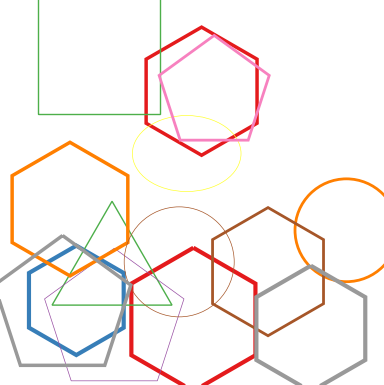[{"shape": "hexagon", "thickness": 3, "radius": 0.93, "center": [0.502, 0.17]}, {"shape": "hexagon", "thickness": 2.5, "radius": 0.83, "center": [0.524, 0.763]}, {"shape": "hexagon", "thickness": 3, "radius": 0.71, "center": [0.198, 0.22]}, {"shape": "triangle", "thickness": 1, "radius": 0.9, "center": [0.291, 0.297]}, {"shape": "square", "thickness": 1, "radius": 0.79, "center": [0.257, 0.863]}, {"shape": "pentagon", "thickness": 0.5, "radius": 0.95, "center": [0.297, 0.165]}, {"shape": "circle", "thickness": 2, "radius": 0.67, "center": [0.9, 0.402]}, {"shape": "hexagon", "thickness": 2.5, "radius": 0.87, "center": [0.182, 0.457]}, {"shape": "oval", "thickness": 0.5, "radius": 0.71, "center": [0.485, 0.601]}, {"shape": "hexagon", "thickness": 2, "radius": 0.83, "center": [0.696, 0.294]}, {"shape": "circle", "thickness": 0.5, "radius": 0.71, "center": [0.465, 0.32]}, {"shape": "pentagon", "thickness": 2, "radius": 0.75, "center": [0.556, 0.758]}, {"shape": "hexagon", "thickness": 3, "radius": 0.82, "center": [0.807, 0.147]}, {"shape": "pentagon", "thickness": 2.5, "radius": 0.93, "center": [0.163, 0.202]}]